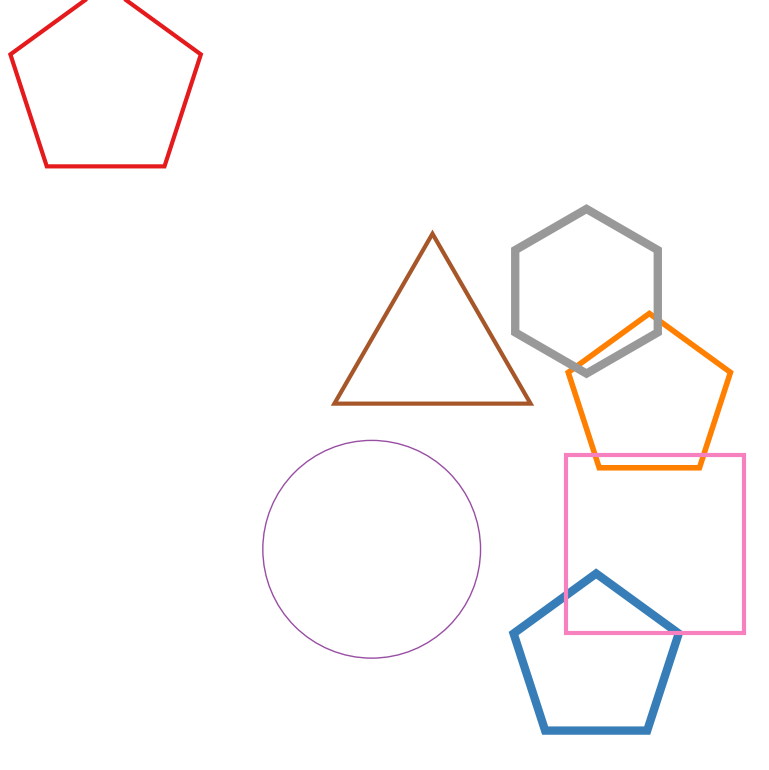[{"shape": "pentagon", "thickness": 1.5, "radius": 0.65, "center": [0.137, 0.889]}, {"shape": "pentagon", "thickness": 3, "radius": 0.56, "center": [0.774, 0.142]}, {"shape": "circle", "thickness": 0.5, "radius": 0.71, "center": [0.483, 0.287]}, {"shape": "pentagon", "thickness": 2, "radius": 0.55, "center": [0.843, 0.482]}, {"shape": "triangle", "thickness": 1.5, "radius": 0.74, "center": [0.562, 0.549]}, {"shape": "square", "thickness": 1.5, "radius": 0.58, "center": [0.851, 0.293]}, {"shape": "hexagon", "thickness": 3, "radius": 0.53, "center": [0.762, 0.622]}]